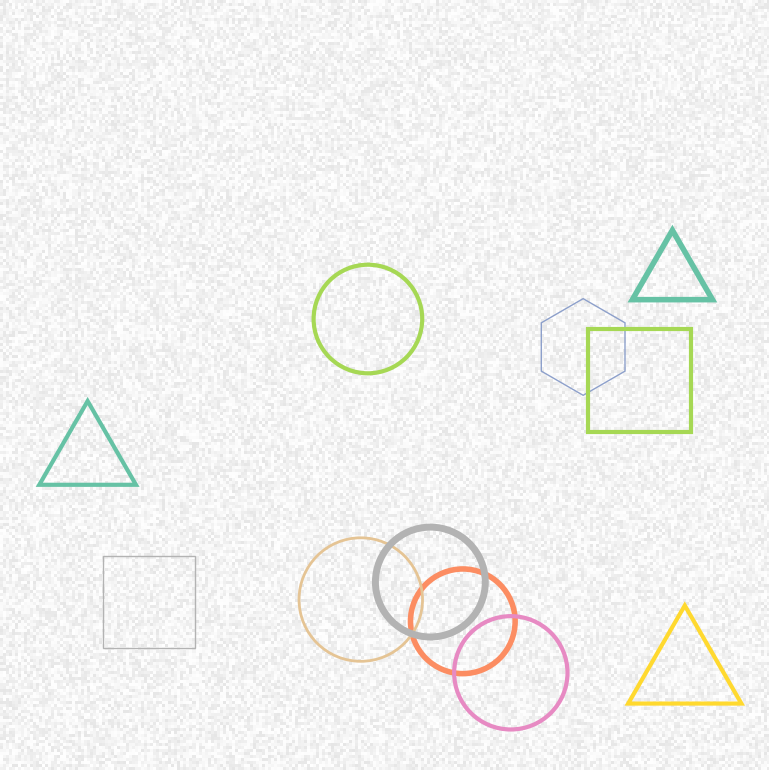[{"shape": "triangle", "thickness": 2, "radius": 0.3, "center": [0.873, 0.641]}, {"shape": "triangle", "thickness": 1.5, "radius": 0.36, "center": [0.114, 0.407]}, {"shape": "circle", "thickness": 2, "radius": 0.34, "center": [0.601, 0.193]}, {"shape": "hexagon", "thickness": 0.5, "radius": 0.31, "center": [0.757, 0.549]}, {"shape": "circle", "thickness": 1.5, "radius": 0.37, "center": [0.663, 0.126]}, {"shape": "circle", "thickness": 1.5, "radius": 0.35, "center": [0.478, 0.586]}, {"shape": "square", "thickness": 1.5, "radius": 0.34, "center": [0.83, 0.506]}, {"shape": "triangle", "thickness": 1.5, "radius": 0.42, "center": [0.889, 0.129]}, {"shape": "circle", "thickness": 1, "radius": 0.4, "center": [0.469, 0.221]}, {"shape": "square", "thickness": 0.5, "radius": 0.3, "center": [0.193, 0.218]}, {"shape": "circle", "thickness": 2.5, "radius": 0.36, "center": [0.559, 0.244]}]